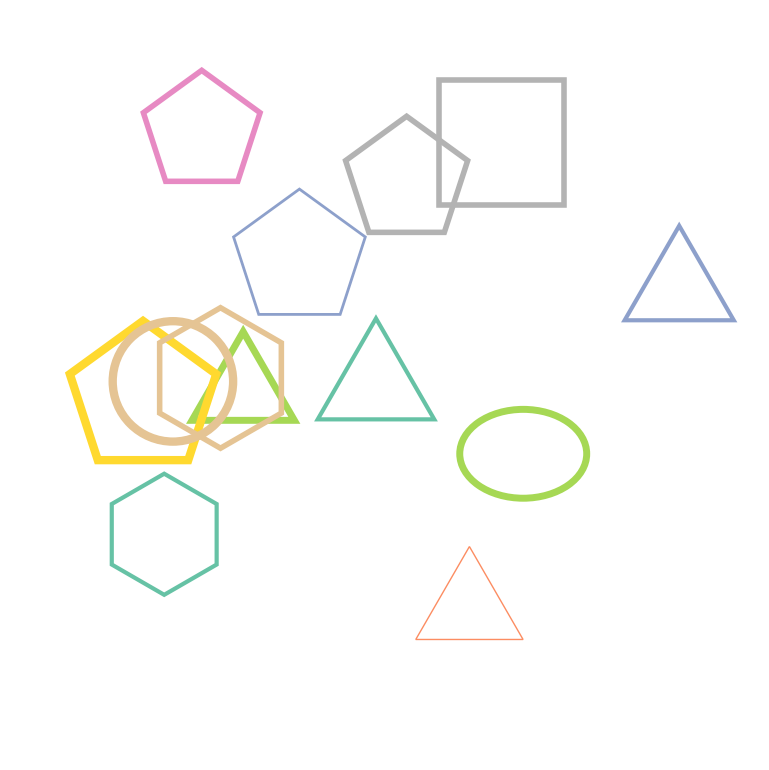[{"shape": "hexagon", "thickness": 1.5, "radius": 0.39, "center": [0.213, 0.306]}, {"shape": "triangle", "thickness": 1.5, "radius": 0.44, "center": [0.488, 0.499]}, {"shape": "triangle", "thickness": 0.5, "radius": 0.4, "center": [0.61, 0.21]}, {"shape": "triangle", "thickness": 1.5, "radius": 0.41, "center": [0.882, 0.625]}, {"shape": "pentagon", "thickness": 1, "radius": 0.45, "center": [0.389, 0.664]}, {"shape": "pentagon", "thickness": 2, "radius": 0.4, "center": [0.262, 0.829]}, {"shape": "oval", "thickness": 2.5, "radius": 0.41, "center": [0.68, 0.411]}, {"shape": "triangle", "thickness": 2.5, "radius": 0.38, "center": [0.316, 0.492]}, {"shape": "pentagon", "thickness": 3, "radius": 0.5, "center": [0.186, 0.483]}, {"shape": "circle", "thickness": 3, "radius": 0.39, "center": [0.225, 0.505]}, {"shape": "hexagon", "thickness": 2, "radius": 0.46, "center": [0.286, 0.509]}, {"shape": "square", "thickness": 2, "radius": 0.41, "center": [0.652, 0.815]}, {"shape": "pentagon", "thickness": 2, "radius": 0.42, "center": [0.528, 0.766]}]